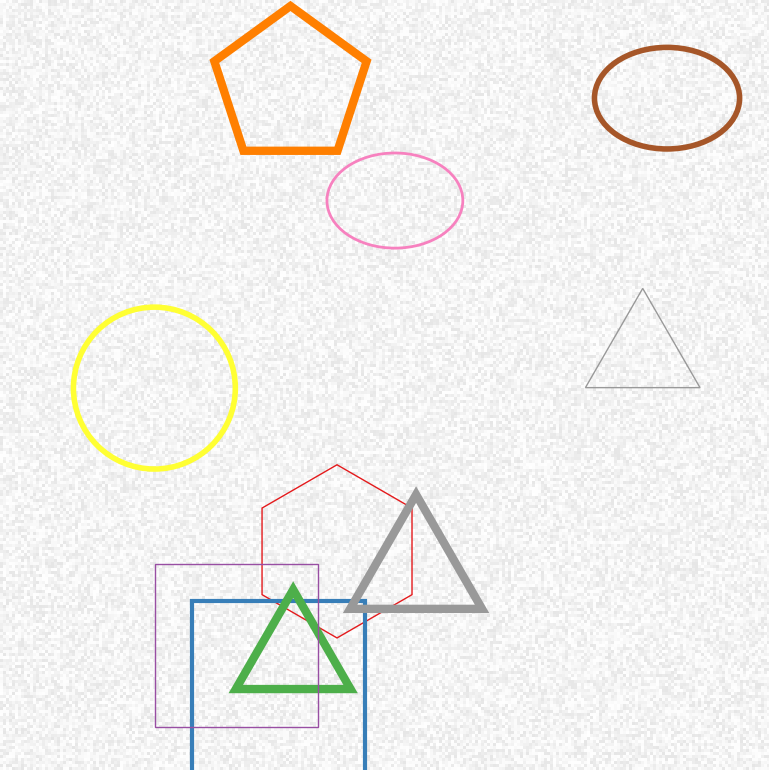[{"shape": "hexagon", "thickness": 0.5, "radius": 0.56, "center": [0.438, 0.284]}, {"shape": "square", "thickness": 1.5, "radius": 0.56, "center": [0.362, 0.107]}, {"shape": "triangle", "thickness": 3, "radius": 0.43, "center": [0.381, 0.148]}, {"shape": "square", "thickness": 0.5, "radius": 0.53, "center": [0.307, 0.162]}, {"shape": "pentagon", "thickness": 3, "radius": 0.52, "center": [0.377, 0.888]}, {"shape": "circle", "thickness": 2, "radius": 0.53, "center": [0.201, 0.496]}, {"shape": "oval", "thickness": 2, "radius": 0.47, "center": [0.866, 0.873]}, {"shape": "oval", "thickness": 1, "radius": 0.44, "center": [0.513, 0.74]}, {"shape": "triangle", "thickness": 3, "radius": 0.49, "center": [0.54, 0.259]}, {"shape": "triangle", "thickness": 0.5, "radius": 0.43, "center": [0.835, 0.54]}]